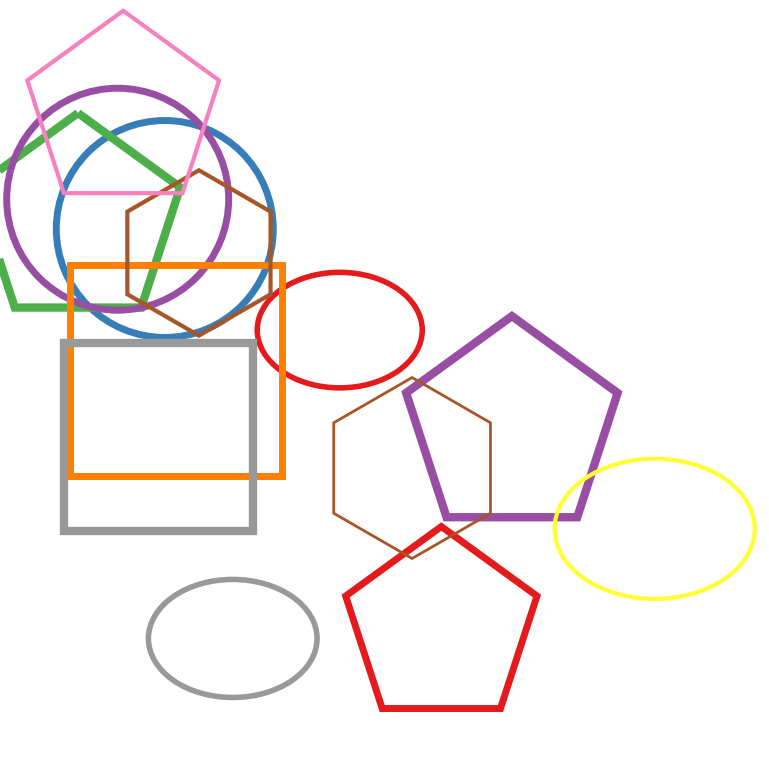[{"shape": "pentagon", "thickness": 2.5, "radius": 0.65, "center": [0.573, 0.186]}, {"shape": "oval", "thickness": 2, "radius": 0.54, "center": [0.441, 0.571]}, {"shape": "circle", "thickness": 2.5, "radius": 0.7, "center": [0.214, 0.703]}, {"shape": "pentagon", "thickness": 3, "radius": 0.7, "center": [0.101, 0.714]}, {"shape": "circle", "thickness": 2.5, "radius": 0.72, "center": [0.153, 0.741]}, {"shape": "pentagon", "thickness": 3, "radius": 0.72, "center": [0.665, 0.445]}, {"shape": "square", "thickness": 2.5, "radius": 0.69, "center": [0.229, 0.519]}, {"shape": "oval", "thickness": 1.5, "radius": 0.65, "center": [0.85, 0.313]}, {"shape": "hexagon", "thickness": 1.5, "radius": 0.54, "center": [0.258, 0.672]}, {"shape": "hexagon", "thickness": 1, "radius": 0.59, "center": [0.535, 0.392]}, {"shape": "pentagon", "thickness": 1.5, "radius": 0.65, "center": [0.16, 0.855]}, {"shape": "square", "thickness": 3, "radius": 0.61, "center": [0.206, 0.433]}, {"shape": "oval", "thickness": 2, "radius": 0.55, "center": [0.302, 0.171]}]